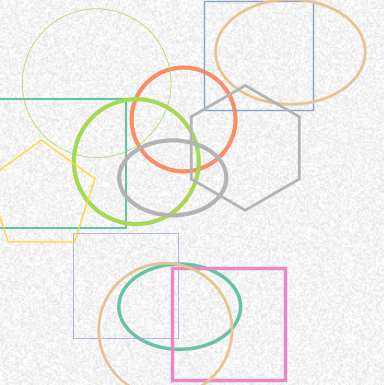[{"shape": "oval", "thickness": 2.5, "radius": 0.79, "center": [0.467, 0.203]}, {"shape": "square", "thickness": 1.5, "radius": 0.84, "center": [0.161, 0.575]}, {"shape": "circle", "thickness": 3, "radius": 0.67, "center": [0.477, 0.69]}, {"shape": "square", "thickness": 1, "radius": 0.71, "center": [0.672, 0.855]}, {"shape": "square", "thickness": 0.5, "radius": 0.68, "center": [0.326, 0.259]}, {"shape": "square", "thickness": 2.5, "radius": 0.73, "center": [0.593, 0.158]}, {"shape": "circle", "thickness": 3, "radius": 0.81, "center": [0.354, 0.58]}, {"shape": "circle", "thickness": 0.5, "radius": 0.97, "center": [0.251, 0.784]}, {"shape": "pentagon", "thickness": 1, "radius": 0.73, "center": [0.107, 0.49]}, {"shape": "oval", "thickness": 2, "radius": 0.97, "center": [0.754, 0.865]}, {"shape": "circle", "thickness": 2, "radius": 0.87, "center": [0.43, 0.143]}, {"shape": "hexagon", "thickness": 2, "radius": 0.81, "center": [0.637, 0.616]}, {"shape": "oval", "thickness": 3, "radius": 0.7, "center": [0.449, 0.538]}]